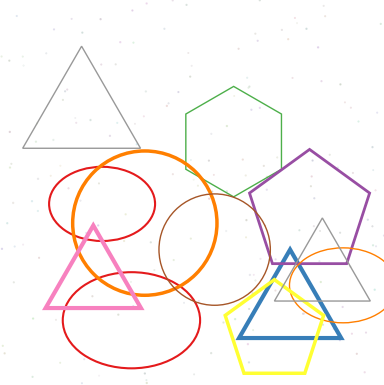[{"shape": "oval", "thickness": 1.5, "radius": 0.89, "center": [0.341, 0.168]}, {"shape": "oval", "thickness": 1.5, "radius": 0.69, "center": [0.265, 0.47]}, {"shape": "triangle", "thickness": 3, "radius": 0.77, "center": [0.753, 0.199]}, {"shape": "hexagon", "thickness": 1, "radius": 0.72, "center": [0.607, 0.632]}, {"shape": "pentagon", "thickness": 2, "radius": 0.82, "center": [0.804, 0.448]}, {"shape": "circle", "thickness": 2.5, "radius": 0.94, "center": [0.376, 0.42]}, {"shape": "oval", "thickness": 1, "radius": 0.7, "center": [0.891, 0.259]}, {"shape": "pentagon", "thickness": 2.5, "radius": 0.67, "center": [0.713, 0.139]}, {"shape": "circle", "thickness": 1, "radius": 0.72, "center": [0.558, 0.352]}, {"shape": "triangle", "thickness": 3, "radius": 0.71, "center": [0.242, 0.271]}, {"shape": "triangle", "thickness": 1, "radius": 0.72, "center": [0.837, 0.29]}, {"shape": "triangle", "thickness": 1, "radius": 0.88, "center": [0.212, 0.703]}]